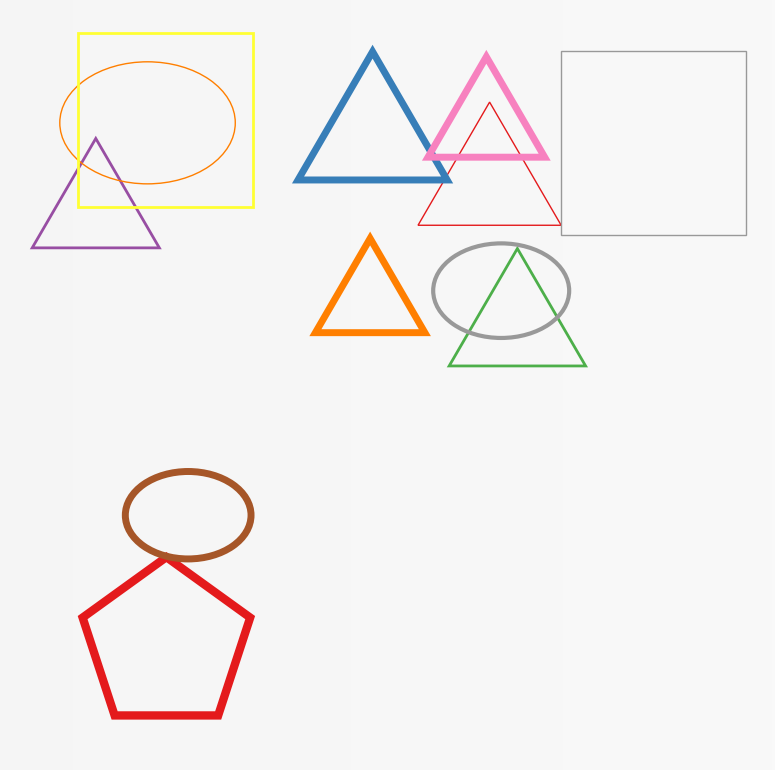[{"shape": "pentagon", "thickness": 3, "radius": 0.57, "center": [0.215, 0.163]}, {"shape": "triangle", "thickness": 0.5, "radius": 0.53, "center": [0.632, 0.761]}, {"shape": "triangle", "thickness": 2.5, "radius": 0.56, "center": [0.481, 0.822]}, {"shape": "triangle", "thickness": 1, "radius": 0.51, "center": [0.668, 0.576]}, {"shape": "triangle", "thickness": 1, "radius": 0.47, "center": [0.124, 0.725]}, {"shape": "oval", "thickness": 0.5, "radius": 0.57, "center": [0.19, 0.84]}, {"shape": "triangle", "thickness": 2.5, "radius": 0.41, "center": [0.478, 0.609]}, {"shape": "square", "thickness": 1, "radius": 0.56, "center": [0.214, 0.844]}, {"shape": "oval", "thickness": 2.5, "radius": 0.41, "center": [0.243, 0.331]}, {"shape": "triangle", "thickness": 2.5, "radius": 0.43, "center": [0.628, 0.839]}, {"shape": "oval", "thickness": 1.5, "radius": 0.44, "center": [0.647, 0.623]}, {"shape": "square", "thickness": 0.5, "radius": 0.6, "center": [0.843, 0.814]}]